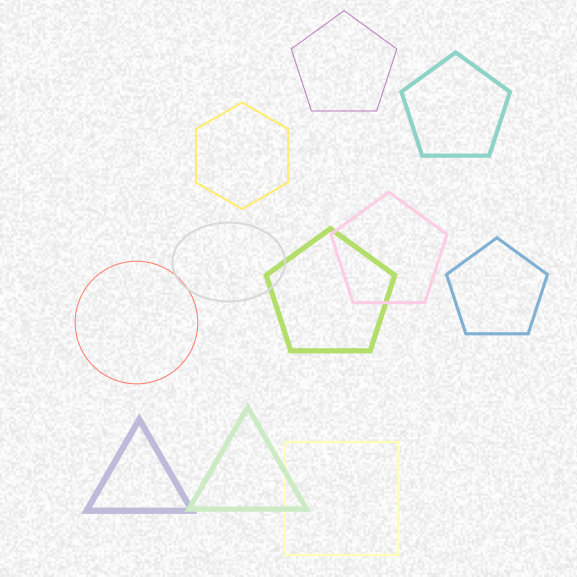[{"shape": "pentagon", "thickness": 2, "radius": 0.49, "center": [0.789, 0.81]}, {"shape": "square", "thickness": 1, "radius": 0.49, "center": [0.592, 0.135]}, {"shape": "triangle", "thickness": 3, "radius": 0.53, "center": [0.241, 0.167]}, {"shape": "circle", "thickness": 0.5, "radius": 0.53, "center": [0.236, 0.441]}, {"shape": "pentagon", "thickness": 1.5, "radius": 0.46, "center": [0.861, 0.495]}, {"shape": "pentagon", "thickness": 2.5, "radius": 0.59, "center": [0.572, 0.486]}, {"shape": "pentagon", "thickness": 1.5, "radius": 0.53, "center": [0.673, 0.561]}, {"shape": "oval", "thickness": 1, "radius": 0.49, "center": [0.396, 0.545]}, {"shape": "pentagon", "thickness": 0.5, "radius": 0.48, "center": [0.596, 0.885]}, {"shape": "triangle", "thickness": 2.5, "radius": 0.59, "center": [0.429, 0.176]}, {"shape": "hexagon", "thickness": 1, "radius": 0.46, "center": [0.419, 0.729]}]